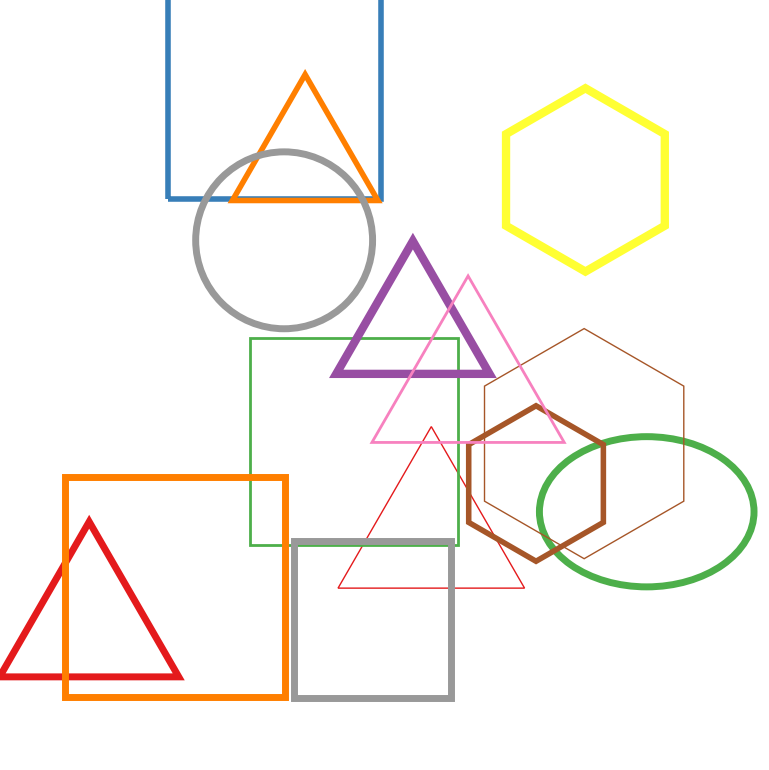[{"shape": "triangle", "thickness": 2.5, "radius": 0.67, "center": [0.116, 0.188]}, {"shape": "triangle", "thickness": 0.5, "radius": 0.7, "center": [0.56, 0.306]}, {"shape": "square", "thickness": 2, "radius": 0.69, "center": [0.356, 0.88]}, {"shape": "square", "thickness": 1, "radius": 0.67, "center": [0.46, 0.427]}, {"shape": "oval", "thickness": 2.5, "radius": 0.7, "center": [0.84, 0.335]}, {"shape": "triangle", "thickness": 3, "radius": 0.57, "center": [0.536, 0.572]}, {"shape": "triangle", "thickness": 2, "radius": 0.55, "center": [0.396, 0.794]}, {"shape": "square", "thickness": 2.5, "radius": 0.71, "center": [0.227, 0.238]}, {"shape": "hexagon", "thickness": 3, "radius": 0.6, "center": [0.76, 0.766]}, {"shape": "hexagon", "thickness": 2, "radius": 0.5, "center": [0.696, 0.372]}, {"shape": "hexagon", "thickness": 0.5, "radius": 0.75, "center": [0.759, 0.424]}, {"shape": "triangle", "thickness": 1, "radius": 0.72, "center": [0.608, 0.497]}, {"shape": "square", "thickness": 2.5, "radius": 0.51, "center": [0.484, 0.196]}, {"shape": "circle", "thickness": 2.5, "radius": 0.57, "center": [0.369, 0.688]}]